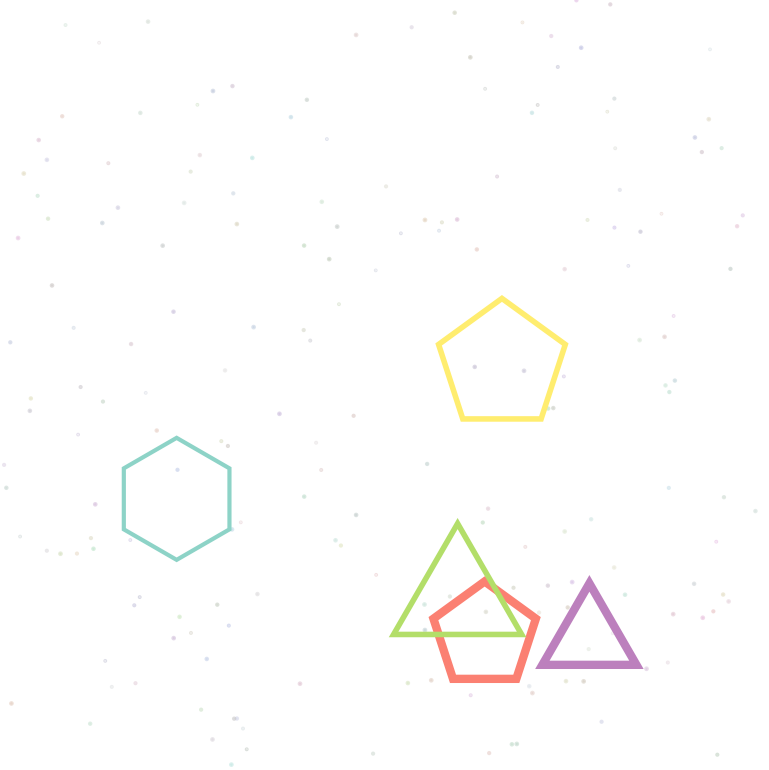[{"shape": "hexagon", "thickness": 1.5, "radius": 0.4, "center": [0.229, 0.352]}, {"shape": "pentagon", "thickness": 3, "radius": 0.35, "center": [0.629, 0.175]}, {"shape": "triangle", "thickness": 2, "radius": 0.48, "center": [0.594, 0.224]}, {"shape": "triangle", "thickness": 3, "radius": 0.35, "center": [0.765, 0.172]}, {"shape": "pentagon", "thickness": 2, "radius": 0.43, "center": [0.652, 0.526]}]